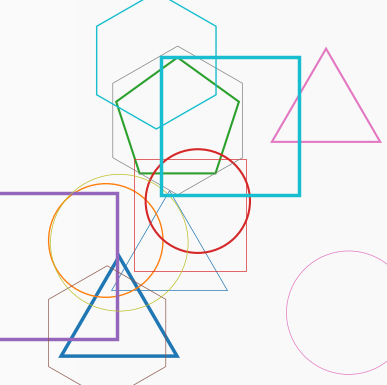[{"shape": "triangle", "thickness": 0.5, "radius": 0.86, "center": [0.437, 0.332]}, {"shape": "triangle", "thickness": 2.5, "radius": 0.86, "center": [0.307, 0.161]}, {"shape": "circle", "thickness": 1, "radius": 0.74, "center": [0.273, 0.375]}, {"shape": "pentagon", "thickness": 1.5, "radius": 0.83, "center": [0.458, 0.684]}, {"shape": "circle", "thickness": 1.5, "radius": 0.67, "center": [0.51, 0.478]}, {"shape": "square", "thickness": 0.5, "radius": 0.73, "center": [0.49, 0.441]}, {"shape": "square", "thickness": 2.5, "radius": 0.95, "center": [0.111, 0.309]}, {"shape": "hexagon", "thickness": 0.5, "radius": 0.87, "center": [0.277, 0.135]}, {"shape": "triangle", "thickness": 1.5, "radius": 0.81, "center": [0.841, 0.712]}, {"shape": "circle", "thickness": 0.5, "radius": 0.8, "center": [0.9, 0.188]}, {"shape": "hexagon", "thickness": 0.5, "radius": 0.97, "center": [0.458, 0.687]}, {"shape": "circle", "thickness": 0.5, "radius": 0.89, "center": [0.308, 0.37]}, {"shape": "square", "thickness": 2.5, "radius": 0.89, "center": [0.594, 0.673]}, {"shape": "hexagon", "thickness": 1, "radius": 0.89, "center": [0.403, 0.843]}]